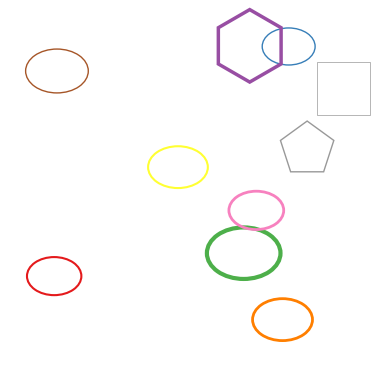[{"shape": "oval", "thickness": 1.5, "radius": 0.35, "center": [0.141, 0.283]}, {"shape": "oval", "thickness": 1, "radius": 0.34, "center": [0.75, 0.879]}, {"shape": "oval", "thickness": 3, "radius": 0.48, "center": [0.633, 0.342]}, {"shape": "hexagon", "thickness": 2.5, "radius": 0.47, "center": [0.649, 0.881]}, {"shape": "oval", "thickness": 2, "radius": 0.39, "center": [0.734, 0.17]}, {"shape": "oval", "thickness": 1.5, "radius": 0.39, "center": [0.462, 0.566]}, {"shape": "oval", "thickness": 1, "radius": 0.41, "center": [0.148, 0.816]}, {"shape": "oval", "thickness": 2, "radius": 0.36, "center": [0.666, 0.454]}, {"shape": "pentagon", "thickness": 1, "radius": 0.36, "center": [0.798, 0.613]}, {"shape": "square", "thickness": 0.5, "radius": 0.34, "center": [0.892, 0.77]}]